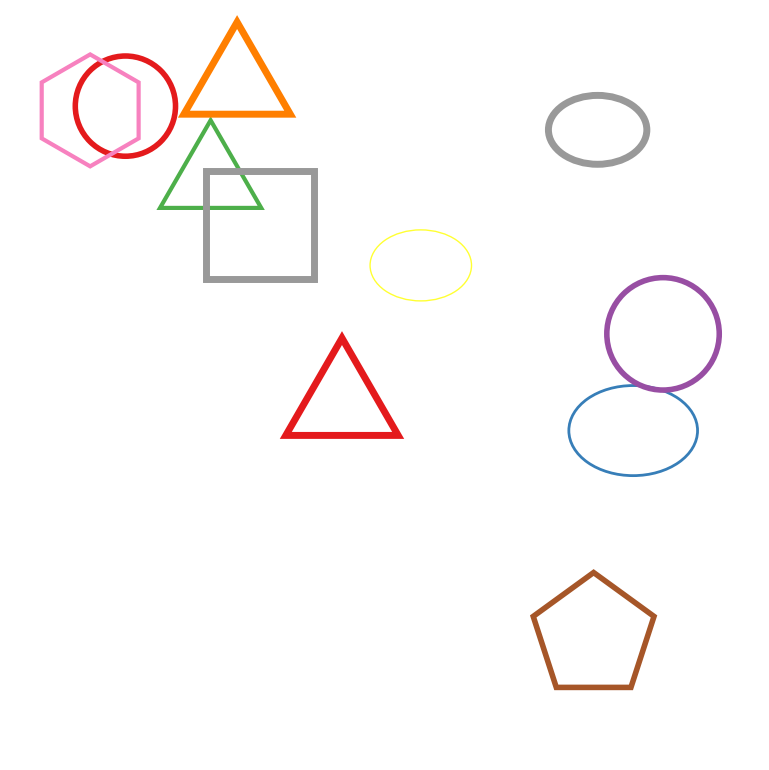[{"shape": "triangle", "thickness": 2.5, "radius": 0.42, "center": [0.444, 0.477]}, {"shape": "circle", "thickness": 2, "radius": 0.33, "center": [0.163, 0.862]}, {"shape": "oval", "thickness": 1, "radius": 0.42, "center": [0.822, 0.441]}, {"shape": "triangle", "thickness": 1.5, "radius": 0.38, "center": [0.274, 0.768]}, {"shape": "circle", "thickness": 2, "radius": 0.37, "center": [0.861, 0.566]}, {"shape": "triangle", "thickness": 2.5, "radius": 0.4, "center": [0.308, 0.892]}, {"shape": "oval", "thickness": 0.5, "radius": 0.33, "center": [0.546, 0.655]}, {"shape": "pentagon", "thickness": 2, "radius": 0.41, "center": [0.771, 0.174]}, {"shape": "hexagon", "thickness": 1.5, "radius": 0.36, "center": [0.117, 0.857]}, {"shape": "square", "thickness": 2.5, "radius": 0.35, "center": [0.338, 0.708]}, {"shape": "oval", "thickness": 2.5, "radius": 0.32, "center": [0.776, 0.831]}]